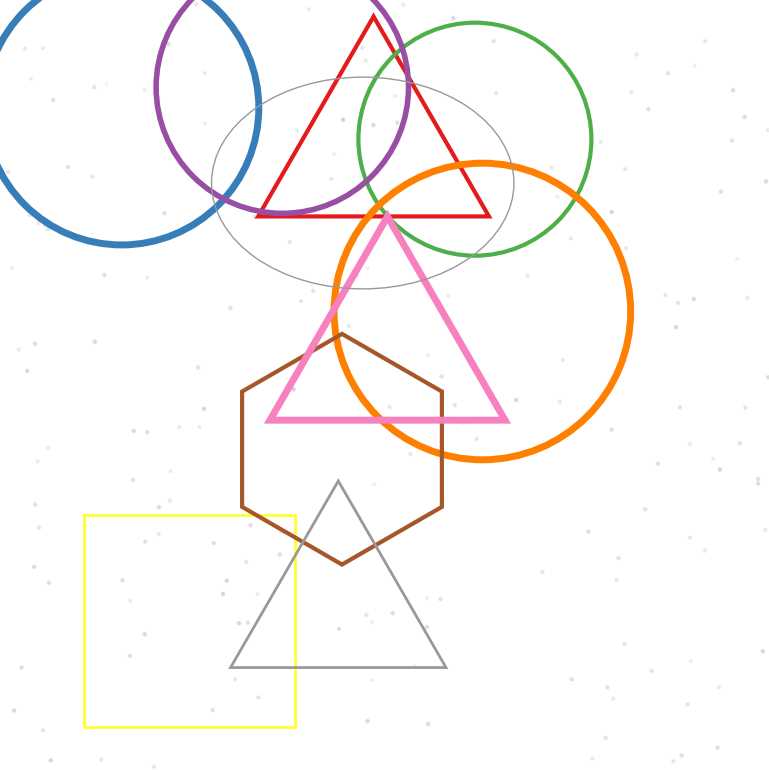[{"shape": "triangle", "thickness": 1.5, "radius": 0.87, "center": [0.485, 0.805]}, {"shape": "circle", "thickness": 2.5, "radius": 0.89, "center": [0.158, 0.86]}, {"shape": "circle", "thickness": 1.5, "radius": 0.76, "center": [0.617, 0.819]}, {"shape": "circle", "thickness": 2, "radius": 0.82, "center": [0.367, 0.887]}, {"shape": "circle", "thickness": 2.5, "radius": 0.96, "center": [0.626, 0.595]}, {"shape": "square", "thickness": 1, "radius": 0.69, "center": [0.246, 0.194]}, {"shape": "hexagon", "thickness": 1.5, "radius": 0.75, "center": [0.444, 0.417]}, {"shape": "triangle", "thickness": 2.5, "radius": 0.88, "center": [0.503, 0.542]}, {"shape": "triangle", "thickness": 1, "radius": 0.81, "center": [0.439, 0.214]}, {"shape": "oval", "thickness": 0.5, "radius": 0.98, "center": [0.471, 0.762]}]